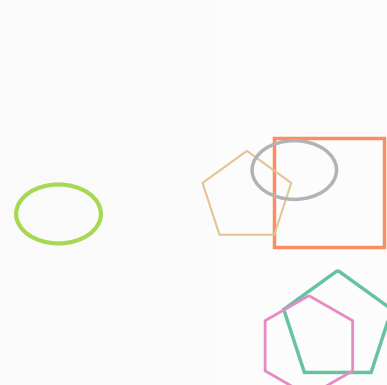[{"shape": "pentagon", "thickness": 2.5, "radius": 0.73, "center": [0.872, 0.151]}, {"shape": "square", "thickness": 2.5, "radius": 0.71, "center": [0.849, 0.501]}, {"shape": "hexagon", "thickness": 2, "radius": 0.65, "center": [0.797, 0.102]}, {"shape": "oval", "thickness": 3, "radius": 0.55, "center": [0.151, 0.444]}, {"shape": "pentagon", "thickness": 1.5, "radius": 0.6, "center": [0.637, 0.488]}, {"shape": "oval", "thickness": 2.5, "radius": 0.54, "center": [0.759, 0.558]}]